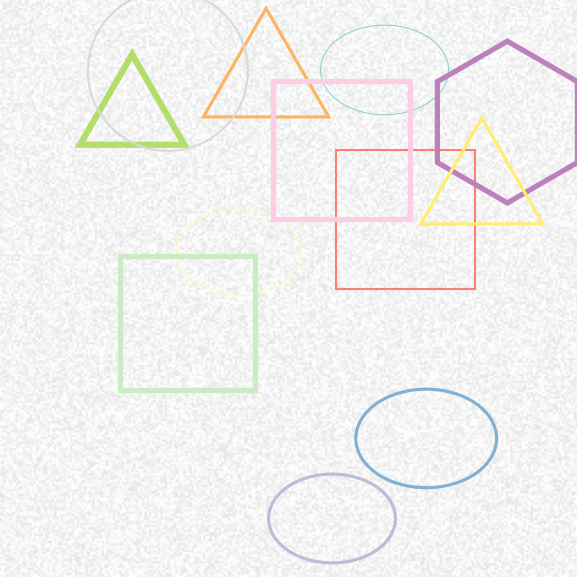[{"shape": "oval", "thickness": 0.5, "radius": 0.55, "center": [0.666, 0.878]}, {"shape": "oval", "thickness": 0.5, "radius": 0.54, "center": [0.413, 0.562]}, {"shape": "oval", "thickness": 1.5, "radius": 0.55, "center": [0.575, 0.101]}, {"shape": "square", "thickness": 1, "radius": 0.6, "center": [0.702, 0.619]}, {"shape": "oval", "thickness": 1.5, "radius": 0.61, "center": [0.738, 0.24]}, {"shape": "triangle", "thickness": 1.5, "radius": 0.63, "center": [0.461, 0.859]}, {"shape": "triangle", "thickness": 3, "radius": 0.52, "center": [0.229, 0.801]}, {"shape": "square", "thickness": 2.5, "radius": 0.59, "center": [0.592, 0.739]}, {"shape": "circle", "thickness": 1, "radius": 0.69, "center": [0.291, 0.876]}, {"shape": "hexagon", "thickness": 2.5, "radius": 0.7, "center": [0.879, 0.788]}, {"shape": "square", "thickness": 2.5, "radius": 0.58, "center": [0.325, 0.44]}, {"shape": "triangle", "thickness": 1.5, "radius": 0.61, "center": [0.834, 0.672]}]